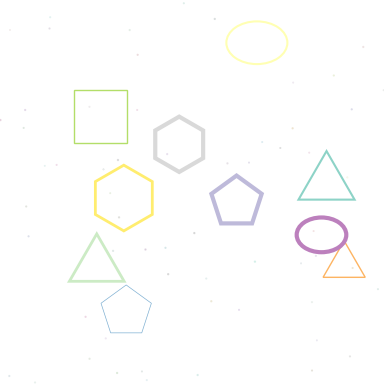[{"shape": "triangle", "thickness": 1.5, "radius": 0.42, "center": [0.848, 0.524]}, {"shape": "oval", "thickness": 1.5, "radius": 0.4, "center": [0.667, 0.889]}, {"shape": "pentagon", "thickness": 3, "radius": 0.34, "center": [0.614, 0.475]}, {"shape": "pentagon", "thickness": 0.5, "radius": 0.34, "center": [0.328, 0.191]}, {"shape": "triangle", "thickness": 1, "radius": 0.32, "center": [0.894, 0.311]}, {"shape": "square", "thickness": 1, "radius": 0.34, "center": [0.26, 0.697]}, {"shape": "hexagon", "thickness": 3, "radius": 0.36, "center": [0.465, 0.625]}, {"shape": "oval", "thickness": 3, "radius": 0.32, "center": [0.835, 0.39]}, {"shape": "triangle", "thickness": 2, "radius": 0.41, "center": [0.251, 0.31]}, {"shape": "hexagon", "thickness": 2, "radius": 0.43, "center": [0.322, 0.486]}]